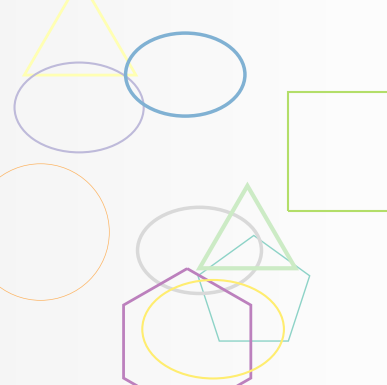[{"shape": "pentagon", "thickness": 1, "radius": 0.76, "center": [0.655, 0.237]}, {"shape": "triangle", "thickness": 2, "radius": 0.83, "center": [0.207, 0.888]}, {"shape": "oval", "thickness": 1.5, "radius": 0.83, "center": [0.204, 0.721]}, {"shape": "oval", "thickness": 2.5, "radius": 0.77, "center": [0.478, 0.806]}, {"shape": "circle", "thickness": 0.5, "radius": 0.89, "center": [0.105, 0.397]}, {"shape": "square", "thickness": 1.5, "radius": 0.78, "center": [0.899, 0.606]}, {"shape": "oval", "thickness": 2.5, "radius": 0.8, "center": [0.515, 0.35]}, {"shape": "hexagon", "thickness": 2, "radius": 0.95, "center": [0.483, 0.113]}, {"shape": "triangle", "thickness": 3, "radius": 0.71, "center": [0.639, 0.375]}, {"shape": "oval", "thickness": 1.5, "radius": 0.91, "center": [0.55, 0.145]}]